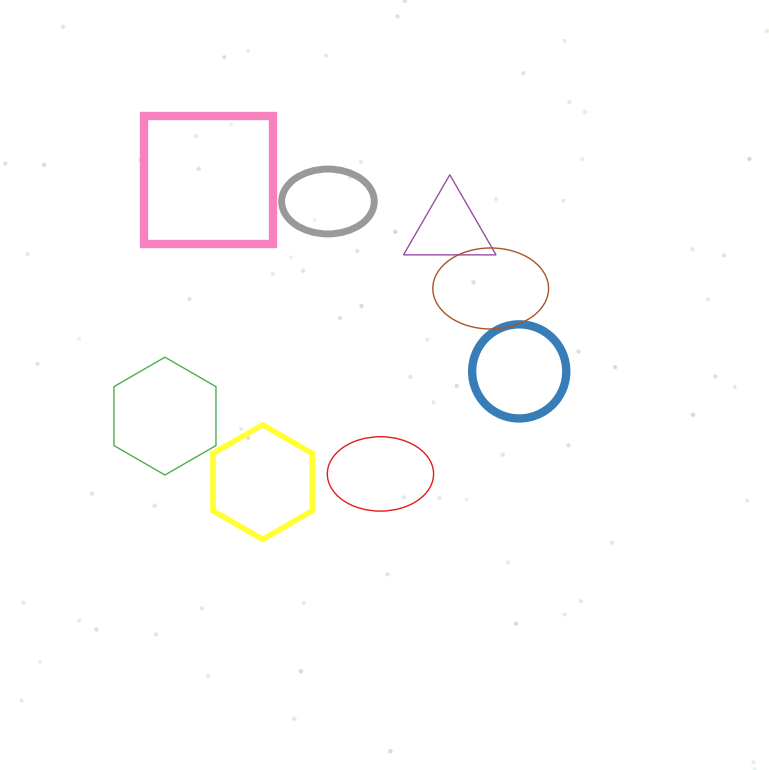[{"shape": "oval", "thickness": 0.5, "radius": 0.34, "center": [0.494, 0.385]}, {"shape": "circle", "thickness": 3, "radius": 0.31, "center": [0.674, 0.518]}, {"shape": "hexagon", "thickness": 0.5, "radius": 0.38, "center": [0.214, 0.46]}, {"shape": "triangle", "thickness": 0.5, "radius": 0.35, "center": [0.584, 0.704]}, {"shape": "hexagon", "thickness": 2, "radius": 0.37, "center": [0.341, 0.374]}, {"shape": "oval", "thickness": 0.5, "radius": 0.38, "center": [0.637, 0.625]}, {"shape": "square", "thickness": 3, "radius": 0.42, "center": [0.271, 0.767]}, {"shape": "oval", "thickness": 2.5, "radius": 0.3, "center": [0.426, 0.738]}]